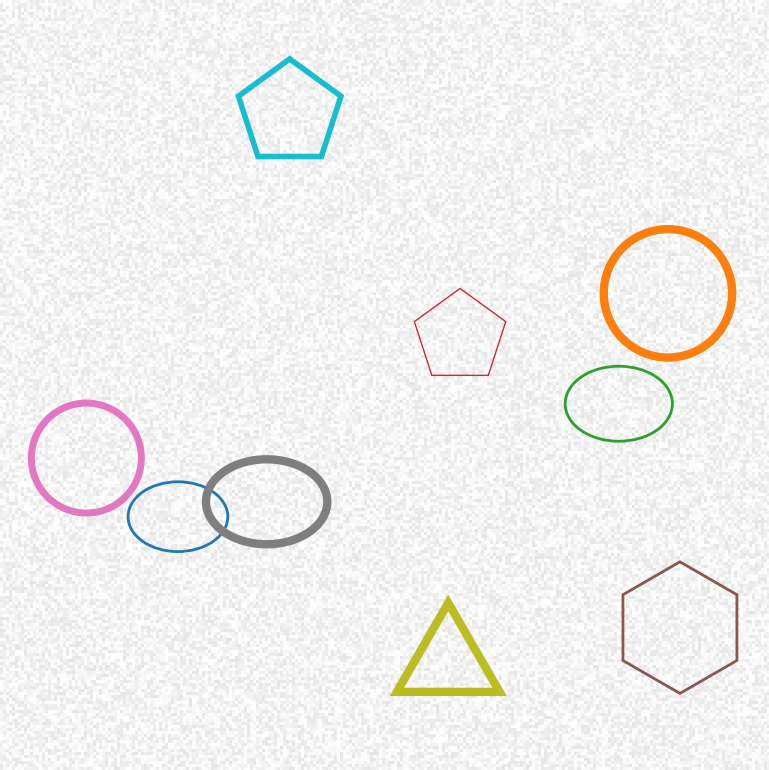[{"shape": "oval", "thickness": 1, "radius": 0.32, "center": [0.231, 0.329]}, {"shape": "circle", "thickness": 3, "radius": 0.42, "center": [0.867, 0.619]}, {"shape": "oval", "thickness": 1, "radius": 0.35, "center": [0.804, 0.476]}, {"shape": "pentagon", "thickness": 0.5, "radius": 0.31, "center": [0.597, 0.563]}, {"shape": "hexagon", "thickness": 1, "radius": 0.43, "center": [0.883, 0.185]}, {"shape": "circle", "thickness": 2.5, "radius": 0.36, "center": [0.112, 0.405]}, {"shape": "oval", "thickness": 3, "radius": 0.39, "center": [0.346, 0.348]}, {"shape": "triangle", "thickness": 3, "radius": 0.39, "center": [0.582, 0.14]}, {"shape": "pentagon", "thickness": 2, "radius": 0.35, "center": [0.376, 0.853]}]